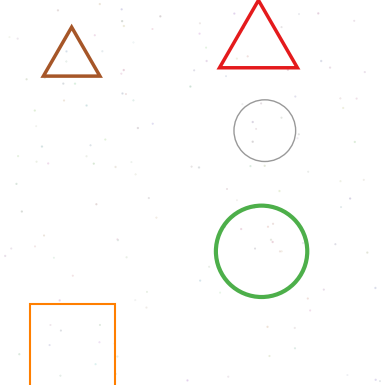[{"shape": "triangle", "thickness": 2.5, "radius": 0.58, "center": [0.671, 0.882]}, {"shape": "circle", "thickness": 3, "radius": 0.59, "center": [0.679, 0.347]}, {"shape": "square", "thickness": 1.5, "radius": 0.55, "center": [0.189, 0.1]}, {"shape": "triangle", "thickness": 2.5, "radius": 0.42, "center": [0.186, 0.845]}, {"shape": "circle", "thickness": 1, "radius": 0.4, "center": [0.688, 0.661]}]